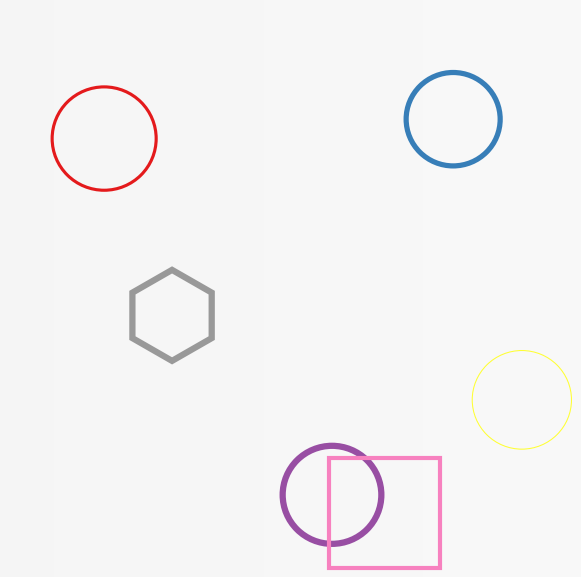[{"shape": "circle", "thickness": 1.5, "radius": 0.45, "center": [0.179, 0.759]}, {"shape": "circle", "thickness": 2.5, "radius": 0.4, "center": [0.78, 0.793]}, {"shape": "circle", "thickness": 3, "radius": 0.42, "center": [0.571, 0.142]}, {"shape": "circle", "thickness": 0.5, "radius": 0.43, "center": [0.898, 0.307]}, {"shape": "square", "thickness": 2, "radius": 0.48, "center": [0.662, 0.111]}, {"shape": "hexagon", "thickness": 3, "radius": 0.39, "center": [0.296, 0.453]}]